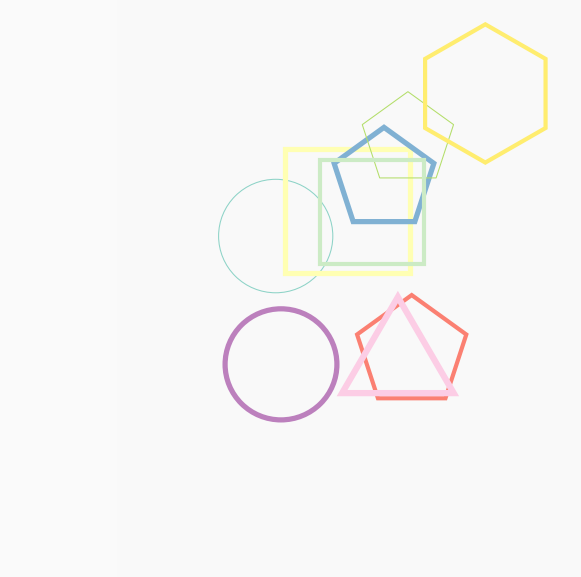[{"shape": "circle", "thickness": 0.5, "radius": 0.49, "center": [0.474, 0.59]}, {"shape": "square", "thickness": 2.5, "radius": 0.54, "center": [0.598, 0.634]}, {"shape": "pentagon", "thickness": 2, "radius": 0.49, "center": [0.708, 0.389]}, {"shape": "pentagon", "thickness": 2.5, "radius": 0.45, "center": [0.661, 0.688]}, {"shape": "pentagon", "thickness": 0.5, "radius": 0.41, "center": [0.702, 0.758]}, {"shape": "triangle", "thickness": 3, "radius": 0.55, "center": [0.685, 0.374]}, {"shape": "circle", "thickness": 2.5, "radius": 0.48, "center": [0.483, 0.368]}, {"shape": "square", "thickness": 2, "radius": 0.45, "center": [0.64, 0.633]}, {"shape": "hexagon", "thickness": 2, "radius": 0.6, "center": [0.835, 0.837]}]